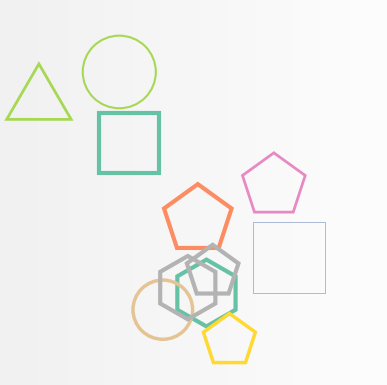[{"shape": "hexagon", "thickness": 3, "radius": 0.43, "center": [0.533, 0.239]}, {"shape": "square", "thickness": 3, "radius": 0.39, "center": [0.334, 0.629]}, {"shape": "pentagon", "thickness": 3, "radius": 0.46, "center": [0.51, 0.43]}, {"shape": "square", "thickness": 0.5, "radius": 0.46, "center": [0.746, 0.331]}, {"shape": "pentagon", "thickness": 2, "radius": 0.43, "center": [0.707, 0.518]}, {"shape": "triangle", "thickness": 2, "radius": 0.48, "center": [0.1, 0.738]}, {"shape": "circle", "thickness": 1.5, "radius": 0.47, "center": [0.308, 0.813]}, {"shape": "pentagon", "thickness": 2.5, "radius": 0.35, "center": [0.592, 0.115]}, {"shape": "circle", "thickness": 2.5, "radius": 0.38, "center": [0.42, 0.196]}, {"shape": "pentagon", "thickness": 3, "radius": 0.35, "center": [0.549, 0.294]}, {"shape": "hexagon", "thickness": 3, "radius": 0.41, "center": [0.485, 0.253]}]